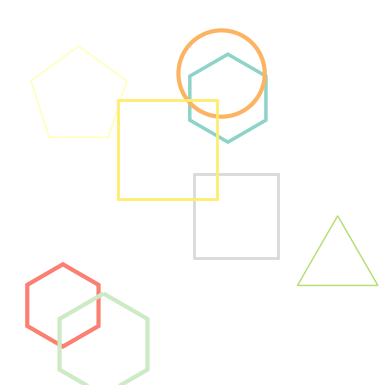[{"shape": "hexagon", "thickness": 2.5, "radius": 0.57, "center": [0.592, 0.745]}, {"shape": "pentagon", "thickness": 1, "radius": 0.65, "center": [0.205, 0.749]}, {"shape": "hexagon", "thickness": 3, "radius": 0.53, "center": [0.163, 0.207]}, {"shape": "circle", "thickness": 3, "radius": 0.56, "center": [0.576, 0.809]}, {"shape": "triangle", "thickness": 1, "radius": 0.6, "center": [0.877, 0.319]}, {"shape": "square", "thickness": 2, "radius": 0.55, "center": [0.613, 0.439]}, {"shape": "hexagon", "thickness": 3, "radius": 0.66, "center": [0.269, 0.106]}, {"shape": "square", "thickness": 2, "radius": 0.64, "center": [0.436, 0.611]}]